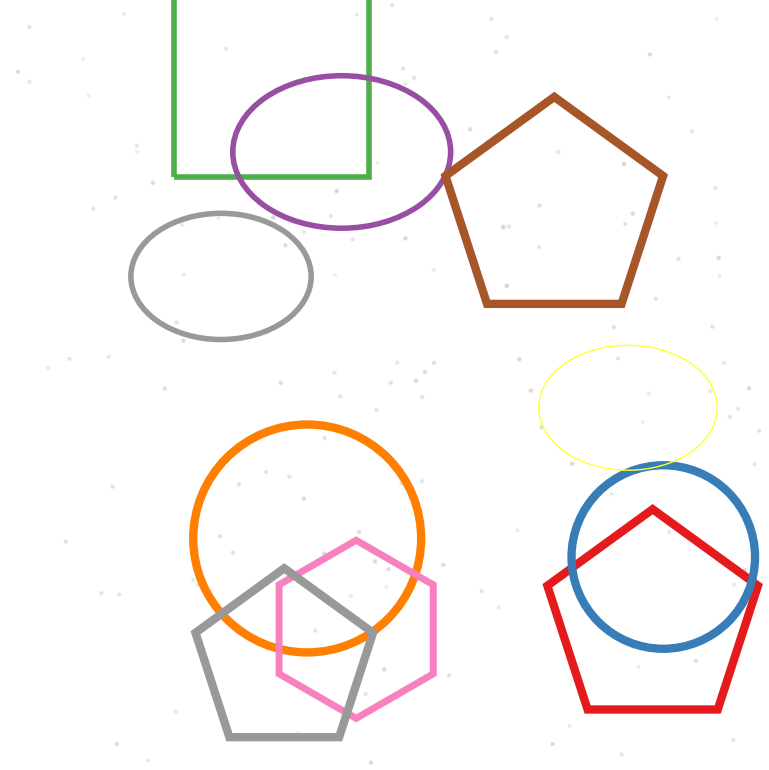[{"shape": "pentagon", "thickness": 3, "radius": 0.72, "center": [0.848, 0.195]}, {"shape": "circle", "thickness": 3, "radius": 0.6, "center": [0.861, 0.277]}, {"shape": "square", "thickness": 2, "radius": 0.63, "center": [0.353, 0.896]}, {"shape": "oval", "thickness": 2, "radius": 0.71, "center": [0.444, 0.803]}, {"shape": "circle", "thickness": 3, "radius": 0.74, "center": [0.399, 0.301]}, {"shape": "oval", "thickness": 0.5, "radius": 0.58, "center": [0.816, 0.47]}, {"shape": "pentagon", "thickness": 3, "radius": 0.74, "center": [0.72, 0.726]}, {"shape": "hexagon", "thickness": 2.5, "radius": 0.58, "center": [0.463, 0.183]}, {"shape": "oval", "thickness": 2, "radius": 0.59, "center": [0.287, 0.641]}, {"shape": "pentagon", "thickness": 3, "radius": 0.61, "center": [0.369, 0.141]}]